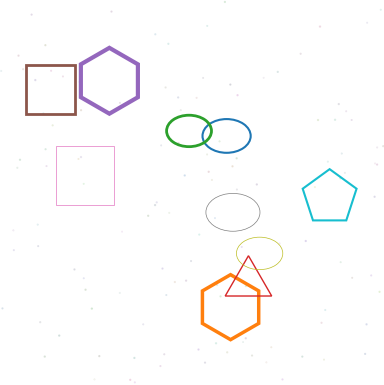[{"shape": "oval", "thickness": 1.5, "radius": 0.31, "center": [0.589, 0.647]}, {"shape": "hexagon", "thickness": 2.5, "radius": 0.42, "center": [0.599, 0.202]}, {"shape": "oval", "thickness": 2, "radius": 0.29, "center": [0.491, 0.66]}, {"shape": "triangle", "thickness": 1, "radius": 0.35, "center": [0.645, 0.266]}, {"shape": "hexagon", "thickness": 3, "radius": 0.43, "center": [0.284, 0.79]}, {"shape": "square", "thickness": 2, "radius": 0.32, "center": [0.13, 0.768]}, {"shape": "square", "thickness": 0.5, "radius": 0.38, "center": [0.221, 0.544]}, {"shape": "oval", "thickness": 0.5, "radius": 0.35, "center": [0.605, 0.449]}, {"shape": "oval", "thickness": 0.5, "radius": 0.3, "center": [0.674, 0.342]}, {"shape": "pentagon", "thickness": 1.5, "radius": 0.37, "center": [0.856, 0.487]}]